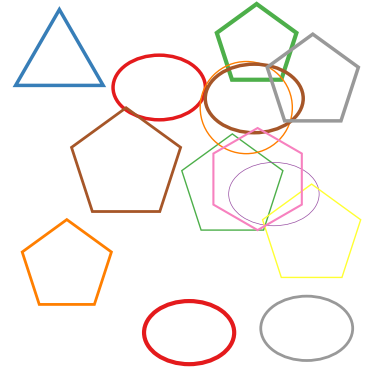[{"shape": "oval", "thickness": 2.5, "radius": 0.6, "center": [0.414, 0.773]}, {"shape": "oval", "thickness": 3, "radius": 0.59, "center": [0.491, 0.136]}, {"shape": "triangle", "thickness": 2.5, "radius": 0.66, "center": [0.154, 0.844]}, {"shape": "pentagon", "thickness": 1, "radius": 0.69, "center": [0.603, 0.514]}, {"shape": "pentagon", "thickness": 3, "radius": 0.54, "center": [0.667, 0.881]}, {"shape": "oval", "thickness": 0.5, "radius": 0.59, "center": [0.711, 0.496]}, {"shape": "circle", "thickness": 1, "radius": 0.6, "center": [0.64, 0.721]}, {"shape": "pentagon", "thickness": 2, "radius": 0.61, "center": [0.174, 0.308]}, {"shape": "pentagon", "thickness": 1, "radius": 0.67, "center": [0.809, 0.388]}, {"shape": "oval", "thickness": 2.5, "radius": 0.64, "center": [0.66, 0.744]}, {"shape": "pentagon", "thickness": 2, "radius": 0.74, "center": [0.327, 0.571]}, {"shape": "hexagon", "thickness": 1.5, "radius": 0.66, "center": [0.669, 0.535]}, {"shape": "pentagon", "thickness": 2.5, "radius": 0.62, "center": [0.812, 0.787]}, {"shape": "oval", "thickness": 2, "radius": 0.6, "center": [0.797, 0.147]}]